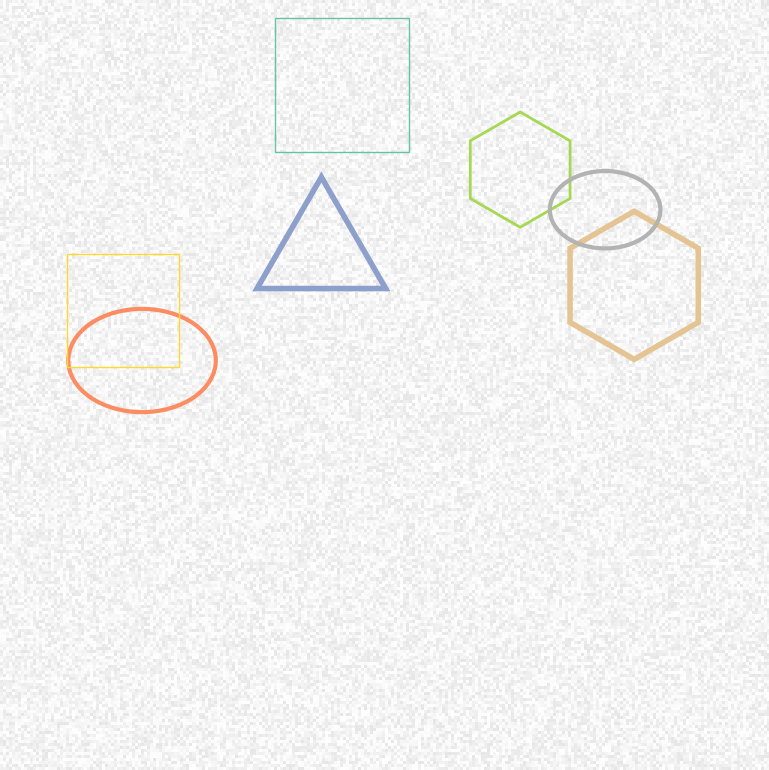[{"shape": "square", "thickness": 0.5, "radius": 0.44, "center": [0.444, 0.889]}, {"shape": "oval", "thickness": 1.5, "radius": 0.48, "center": [0.184, 0.532]}, {"shape": "triangle", "thickness": 2, "radius": 0.48, "center": [0.417, 0.674]}, {"shape": "hexagon", "thickness": 1, "radius": 0.37, "center": [0.676, 0.78]}, {"shape": "square", "thickness": 0.5, "radius": 0.37, "center": [0.16, 0.597]}, {"shape": "hexagon", "thickness": 2, "radius": 0.48, "center": [0.824, 0.629]}, {"shape": "oval", "thickness": 1.5, "radius": 0.36, "center": [0.786, 0.728]}]